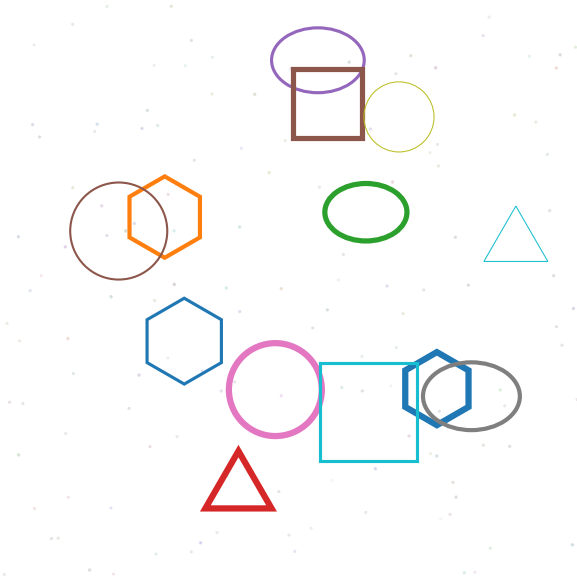[{"shape": "hexagon", "thickness": 1.5, "radius": 0.37, "center": [0.319, 0.408]}, {"shape": "hexagon", "thickness": 3, "radius": 0.32, "center": [0.757, 0.326]}, {"shape": "hexagon", "thickness": 2, "radius": 0.35, "center": [0.285, 0.623]}, {"shape": "oval", "thickness": 2.5, "radius": 0.36, "center": [0.634, 0.632]}, {"shape": "triangle", "thickness": 3, "radius": 0.33, "center": [0.413, 0.152]}, {"shape": "oval", "thickness": 1.5, "radius": 0.4, "center": [0.55, 0.895]}, {"shape": "circle", "thickness": 1, "radius": 0.42, "center": [0.206, 0.599]}, {"shape": "square", "thickness": 2.5, "radius": 0.3, "center": [0.567, 0.82]}, {"shape": "circle", "thickness": 3, "radius": 0.4, "center": [0.477, 0.324]}, {"shape": "oval", "thickness": 2, "radius": 0.42, "center": [0.816, 0.313]}, {"shape": "circle", "thickness": 0.5, "radius": 0.3, "center": [0.691, 0.797]}, {"shape": "square", "thickness": 1.5, "radius": 0.42, "center": [0.638, 0.286]}, {"shape": "triangle", "thickness": 0.5, "radius": 0.32, "center": [0.893, 0.578]}]